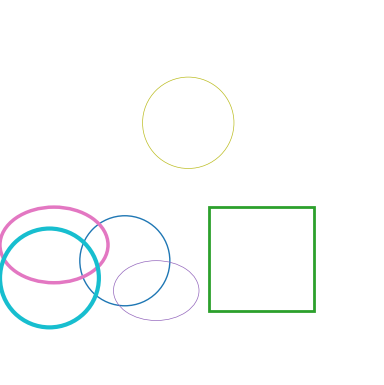[{"shape": "circle", "thickness": 1, "radius": 0.58, "center": [0.324, 0.323]}, {"shape": "square", "thickness": 2, "radius": 0.68, "center": [0.679, 0.327]}, {"shape": "oval", "thickness": 0.5, "radius": 0.56, "center": [0.406, 0.245]}, {"shape": "oval", "thickness": 2.5, "radius": 0.7, "center": [0.14, 0.364]}, {"shape": "circle", "thickness": 0.5, "radius": 0.59, "center": [0.489, 0.681]}, {"shape": "circle", "thickness": 3, "radius": 0.64, "center": [0.128, 0.278]}]